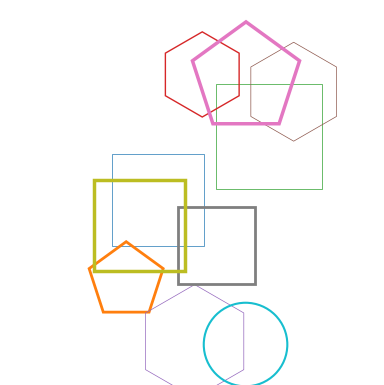[{"shape": "square", "thickness": 0.5, "radius": 0.6, "center": [0.41, 0.48]}, {"shape": "pentagon", "thickness": 2, "radius": 0.51, "center": [0.328, 0.271]}, {"shape": "square", "thickness": 0.5, "radius": 0.68, "center": [0.699, 0.645]}, {"shape": "hexagon", "thickness": 1, "radius": 0.55, "center": [0.525, 0.807]}, {"shape": "hexagon", "thickness": 0.5, "radius": 0.74, "center": [0.506, 0.114]}, {"shape": "hexagon", "thickness": 0.5, "radius": 0.64, "center": [0.763, 0.762]}, {"shape": "pentagon", "thickness": 2.5, "radius": 0.73, "center": [0.639, 0.797]}, {"shape": "square", "thickness": 2, "radius": 0.5, "center": [0.562, 0.362]}, {"shape": "square", "thickness": 2.5, "radius": 0.59, "center": [0.363, 0.415]}, {"shape": "circle", "thickness": 1.5, "radius": 0.54, "center": [0.638, 0.105]}]